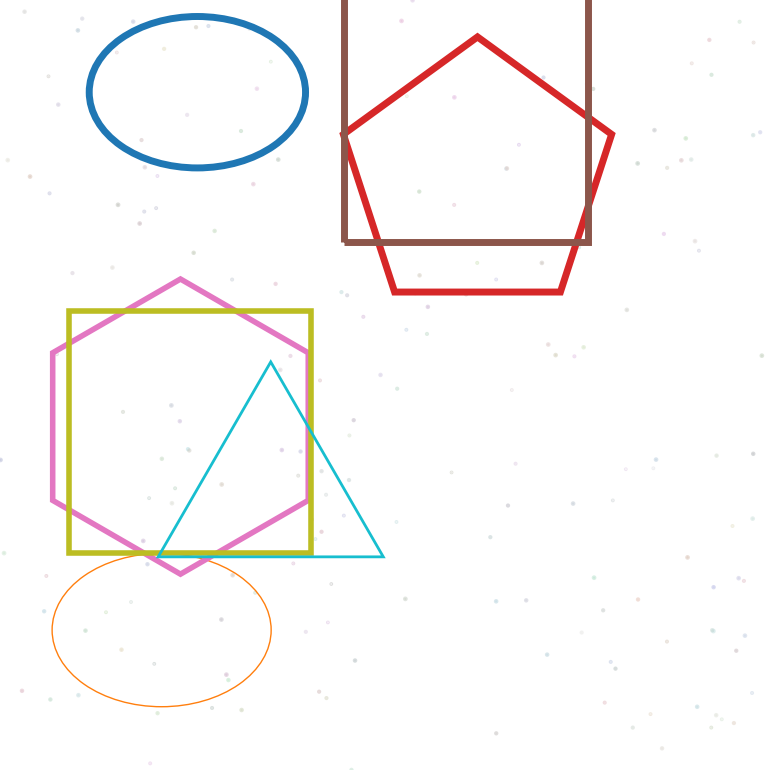[{"shape": "oval", "thickness": 2.5, "radius": 0.7, "center": [0.256, 0.88]}, {"shape": "oval", "thickness": 0.5, "radius": 0.71, "center": [0.21, 0.182]}, {"shape": "pentagon", "thickness": 2.5, "radius": 0.92, "center": [0.62, 0.769]}, {"shape": "square", "thickness": 2.5, "radius": 0.79, "center": [0.605, 0.844]}, {"shape": "hexagon", "thickness": 2, "radius": 0.96, "center": [0.234, 0.446]}, {"shape": "square", "thickness": 2, "radius": 0.79, "center": [0.247, 0.439]}, {"shape": "triangle", "thickness": 1, "radius": 0.84, "center": [0.352, 0.361]}]